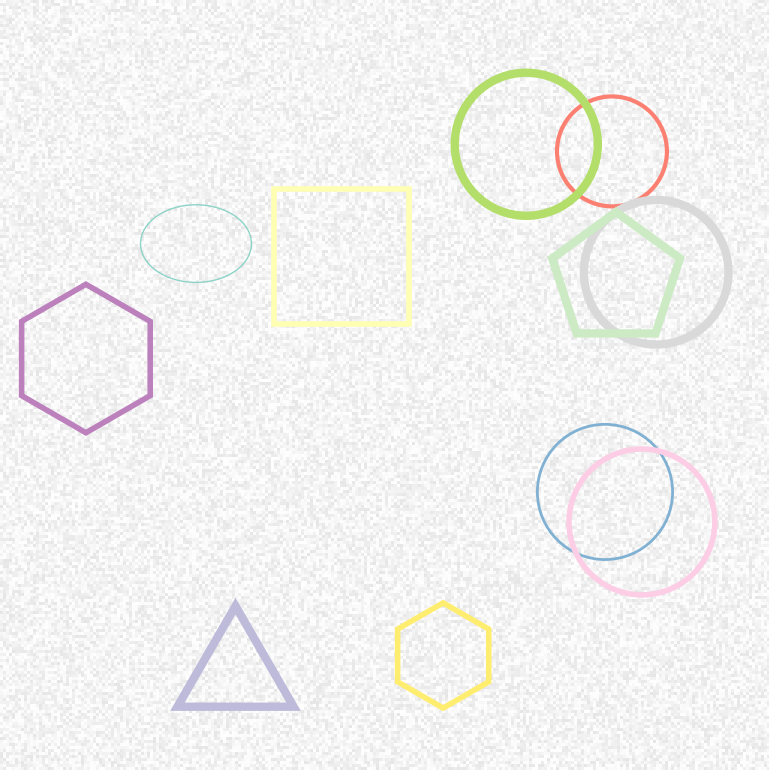[{"shape": "oval", "thickness": 0.5, "radius": 0.36, "center": [0.255, 0.684]}, {"shape": "square", "thickness": 2, "radius": 0.44, "center": [0.444, 0.667]}, {"shape": "triangle", "thickness": 3, "radius": 0.44, "center": [0.306, 0.126]}, {"shape": "circle", "thickness": 1.5, "radius": 0.36, "center": [0.795, 0.803]}, {"shape": "circle", "thickness": 1, "radius": 0.44, "center": [0.786, 0.361]}, {"shape": "circle", "thickness": 3, "radius": 0.46, "center": [0.684, 0.813]}, {"shape": "circle", "thickness": 2, "radius": 0.47, "center": [0.834, 0.322]}, {"shape": "circle", "thickness": 3, "radius": 0.47, "center": [0.852, 0.646]}, {"shape": "hexagon", "thickness": 2, "radius": 0.48, "center": [0.112, 0.534]}, {"shape": "pentagon", "thickness": 3, "radius": 0.44, "center": [0.8, 0.638]}, {"shape": "hexagon", "thickness": 2, "radius": 0.34, "center": [0.576, 0.149]}]